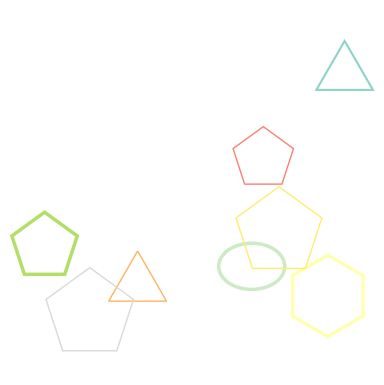[{"shape": "triangle", "thickness": 1.5, "radius": 0.42, "center": [0.895, 0.809]}, {"shape": "hexagon", "thickness": 2.5, "radius": 0.53, "center": [0.851, 0.232]}, {"shape": "pentagon", "thickness": 1, "radius": 0.41, "center": [0.684, 0.589]}, {"shape": "triangle", "thickness": 1, "radius": 0.43, "center": [0.357, 0.261]}, {"shape": "pentagon", "thickness": 2.5, "radius": 0.45, "center": [0.116, 0.36]}, {"shape": "pentagon", "thickness": 1, "radius": 0.6, "center": [0.233, 0.185]}, {"shape": "oval", "thickness": 2.5, "radius": 0.43, "center": [0.654, 0.308]}, {"shape": "pentagon", "thickness": 1, "radius": 0.59, "center": [0.725, 0.398]}]